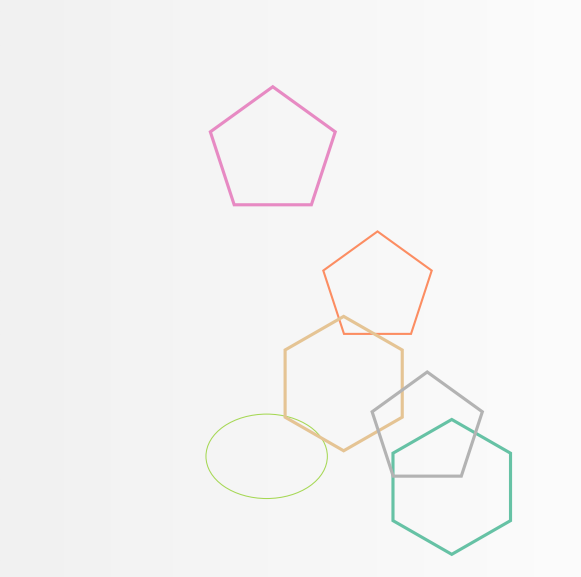[{"shape": "hexagon", "thickness": 1.5, "radius": 0.58, "center": [0.777, 0.156]}, {"shape": "pentagon", "thickness": 1, "radius": 0.49, "center": [0.649, 0.5]}, {"shape": "pentagon", "thickness": 1.5, "radius": 0.56, "center": [0.469, 0.736]}, {"shape": "oval", "thickness": 0.5, "radius": 0.52, "center": [0.459, 0.209]}, {"shape": "hexagon", "thickness": 1.5, "radius": 0.58, "center": [0.591, 0.335]}, {"shape": "pentagon", "thickness": 1.5, "radius": 0.5, "center": [0.735, 0.255]}]